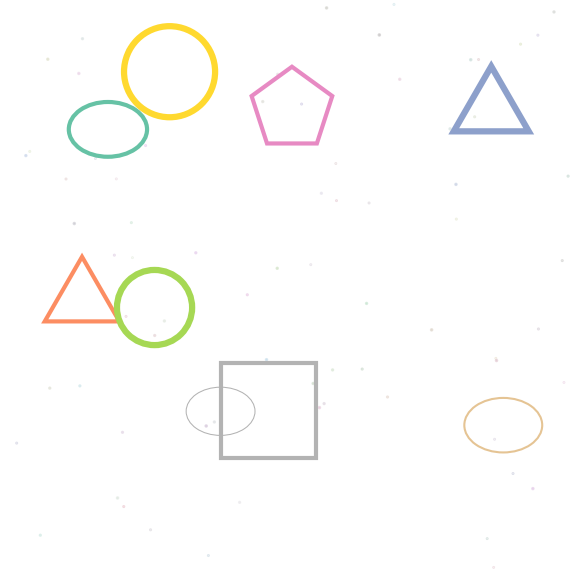[{"shape": "oval", "thickness": 2, "radius": 0.34, "center": [0.187, 0.775]}, {"shape": "triangle", "thickness": 2, "radius": 0.37, "center": [0.142, 0.48]}, {"shape": "triangle", "thickness": 3, "radius": 0.37, "center": [0.851, 0.809]}, {"shape": "pentagon", "thickness": 2, "radius": 0.37, "center": [0.506, 0.81]}, {"shape": "circle", "thickness": 3, "radius": 0.33, "center": [0.268, 0.467]}, {"shape": "circle", "thickness": 3, "radius": 0.39, "center": [0.294, 0.875]}, {"shape": "oval", "thickness": 1, "radius": 0.34, "center": [0.871, 0.263]}, {"shape": "square", "thickness": 2, "radius": 0.41, "center": [0.465, 0.288]}, {"shape": "oval", "thickness": 0.5, "radius": 0.3, "center": [0.382, 0.287]}]